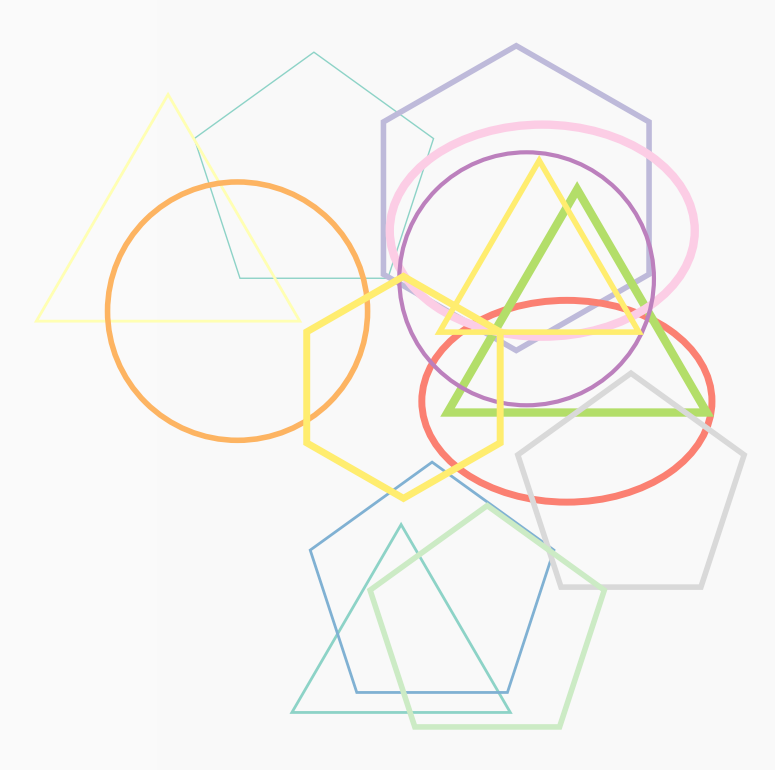[{"shape": "triangle", "thickness": 1, "radius": 0.81, "center": [0.518, 0.156]}, {"shape": "pentagon", "thickness": 0.5, "radius": 0.81, "center": [0.405, 0.77]}, {"shape": "triangle", "thickness": 1, "radius": 0.98, "center": [0.217, 0.681]}, {"shape": "hexagon", "thickness": 2, "radius": 0.99, "center": [0.666, 0.743]}, {"shape": "oval", "thickness": 2.5, "radius": 0.94, "center": [0.731, 0.479]}, {"shape": "pentagon", "thickness": 1, "radius": 0.83, "center": [0.558, 0.234]}, {"shape": "circle", "thickness": 2, "radius": 0.84, "center": [0.307, 0.596]}, {"shape": "triangle", "thickness": 3, "radius": 0.97, "center": [0.745, 0.561]}, {"shape": "oval", "thickness": 3, "radius": 0.98, "center": [0.7, 0.7]}, {"shape": "pentagon", "thickness": 2, "radius": 0.77, "center": [0.814, 0.362]}, {"shape": "circle", "thickness": 1.5, "radius": 0.82, "center": [0.68, 0.638]}, {"shape": "pentagon", "thickness": 2, "radius": 0.79, "center": [0.629, 0.184]}, {"shape": "hexagon", "thickness": 2.5, "radius": 0.72, "center": [0.521, 0.497]}, {"shape": "triangle", "thickness": 2, "radius": 0.74, "center": [0.696, 0.643]}]